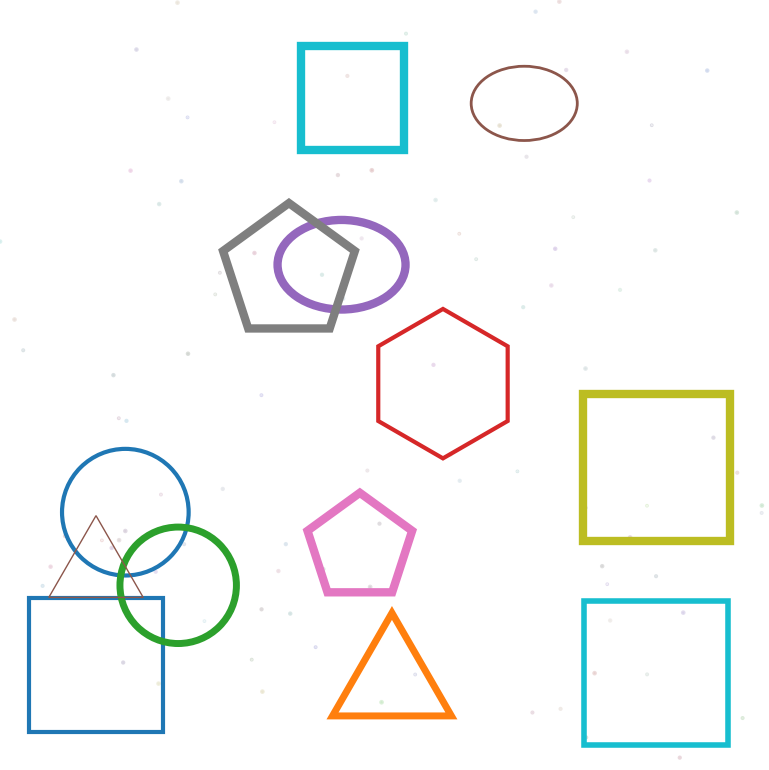[{"shape": "circle", "thickness": 1.5, "radius": 0.41, "center": [0.163, 0.335]}, {"shape": "square", "thickness": 1.5, "radius": 0.43, "center": [0.125, 0.136]}, {"shape": "triangle", "thickness": 2.5, "radius": 0.45, "center": [0.509, 0.115]}, {"shape": "circle", "thickness": 2.5, "radius": 0.38, "center": [0.231, 0.24]}, {"shape": "hexagon", "thickness": 1.5, "radius": 0.49, "center": [0.575, 0.502]}, {"shape": "oval", "thickness": 3, "radius": 0.42, "center": [0.444, 0.656]}, {"shape": "oval", "thickness": 1, "radius": 0.34, "center": [0.681, 0.866]}, {"shape": "triangle", "thickness": 0.5, "radius": 0.35, "center": [0.125, 0.26]}, {"shape": "pentagon", "thickness": 3, "radius": 0.36, "center": [0.467, 0.289]}, {"shape": "pentagon", "thickness": 3, "radius": 0.45, "center": [0.375, 0.646]}, {"shape": "square", "thickness": 3, "radius": 0.48, "center": [0.853, 0.393]}, {"shape": "square", "thickness": 2, "radius": 0.47, "center": [0.852, 0.126]}, {"shape": "square", "thickness": 3, "radius": 0.34, "center": [0.458, 0.873]}]